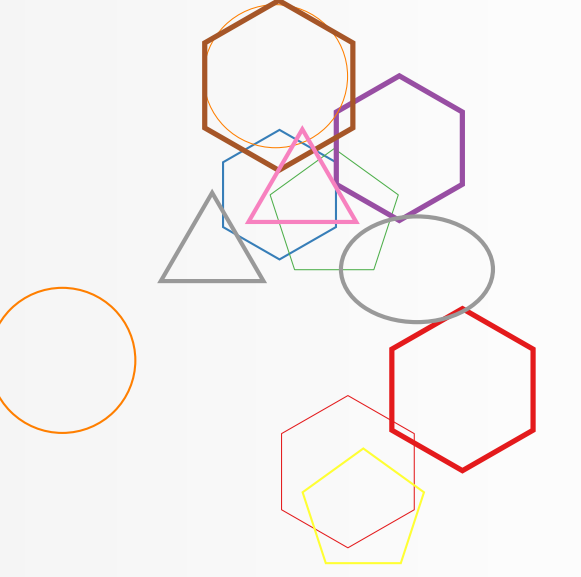[{"shape": "hexagon", "thickness": 2.5, "radius": 0.7, "center": [0.796, 0.324]}, {"shape": "hexagon", "thickness": 0.5, "radius": 0.66, "center": [0.599, 0.182]}, {"shape": "hexagon", "thickness": 1, "radius": 0.56, "center": [0.481, 0.662]}, {"shape": "pentagon", "thickness": 0.5, "radius": 0.58, "center": [0.575, 0.626]}, {"shape": "hexagon", "thickness": 2.5, "radius": 0.63, "center": [0.687, 0.743]}, {"shape": "circle", "thickness": 1, "radius": 0.63, "center": [0.107, 0.375]}, {"shape": "circle", "thickness": 0.5, "radius": 0.62, "center": [0.474, 0.867]}, {"shape": "pentagon", "thickness": 1, "radius": 0.55, "center": [0.625, 0.113]}, {"shape": "hexagon", "thickness": 2.5, "radius": 0.74, "center": [0.48, 0.851]}, {"shape": "triangle", "thickness": 2, "radius": 0.54, "center": [0.52, 0.668]}, {"shape": "oval", "thickness": 2, "radius": 0.65, "center": [0.717, 0.533]}, {"shape": "triangle", "thickness": 2, "radius": 0.51, "center": [0.365, 0.563]}]